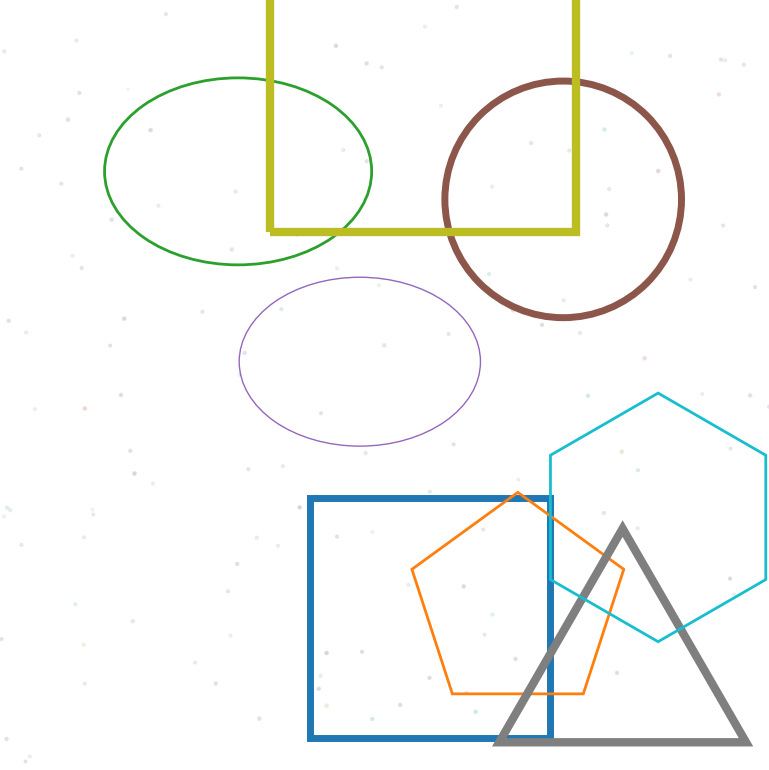[{"shape": "square", "thickness": 2.5, "radius": 0.78, "center": [0.559, 0.197]}, {"shape": "pentagon", "thickness": 1, "radius": 0.72, "center": [0.673, 0.216]}, {"shape": "oval", "thickness": 1, "radius": 0.87, "center": [0.309, 0.777]}, {"shape": "oval", "thickness": 0.5, "radius": 0.78, "center": [0.467, 0.53]}, {"shape": "circle", "thickness": 2.5, "radius": 0.77, "center": [0.731, 0.741]}, {"shape": "triangle", "thickness": 3, "radius": 0.93, "center": [0.809, 0.129]}, {"shape": "square", "thickness": 3, "radius": 0.99, "center": [0.549, 0.898]}, {"shape": "hexagon", "thickness": 1, "radius": 0.81, "center": [0.855, 0.328]}]